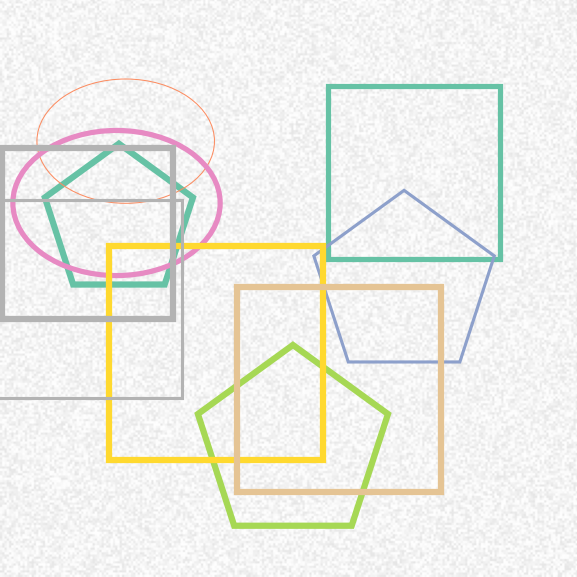[{"shape": "pentagon", "thickness": 3, "radius": 0.67, "center": [0.206, 0.616]}, {"shape": "square", "thickness": 2.5, "radius": 0.75, "center": [0.717, 0.701]}, {"shape": "oval", "thickness": 0.5, "radius": 0.77, "center": [0.218, 0.755]}, {"shape": "pentagon", "thickness": 1.5, "radius": 0.82, "center": [0.7, 0.505]}, {"shape": "oval", "thickness": 2.5, "radius": 0.9, "center": [0.202, 0.648]}, {"shape": "pentagon", "thickness": 3, "radius": 0.87, "center": [0.507, 0.229]}, {"shape": "square", "thickness": 3, "radius": 0.93, "center": [0.374, 0.388]}, {"shape": "square", "thickness": 3, "radius": 0.88, "center": [0.587, 0.325]}, {"shape": "square", "thickness": 3, "radius": 0.74, "center": [0.152, 0.595]}, {"shape": "square", "thickness": 1.5, "radius": 0.86, "center": [0.144, 0.481]}]